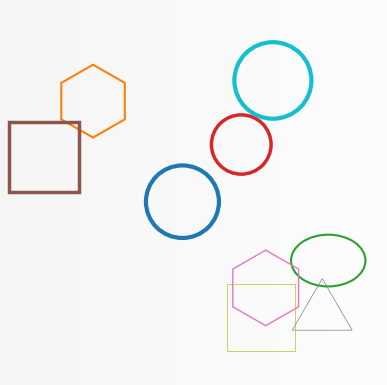[{"shape": "circle", "thickness": 3, "radius": 0.47, "center": [0.471, 0.476]}, {"shape": "hexagon", "thickness": 1.5, "radius": 0.47, "center": [0.24, 0.737]}, {"shape": "oval", "thickness": 1.5, "radius": 0.48, "center": [0.847, 0.323]}, {"shape": "circle", "thickness": 2.5, "radius": 0.38, "center": [0.623, 0.625]}, {"shape": "square", "thickness": 2.5, "radius": 0.45, "center": [0.114, 0.593]}, {"shape": "hexagon", "thickness": 1, "radius": 0.49, "center": [0.686, 0.252]}, {"shape": "triangle", "thickness": 0.5, "radius": 0.45, "center": [0.832, 0.187]}, {"shape": "square", "thickness": 0.5, "radius": 0.44, "center": [0.674, 0.176]}, {"shape": "circle", "thickness": 3, "radius": 0.5, "center": [0.704, 0.791]}]